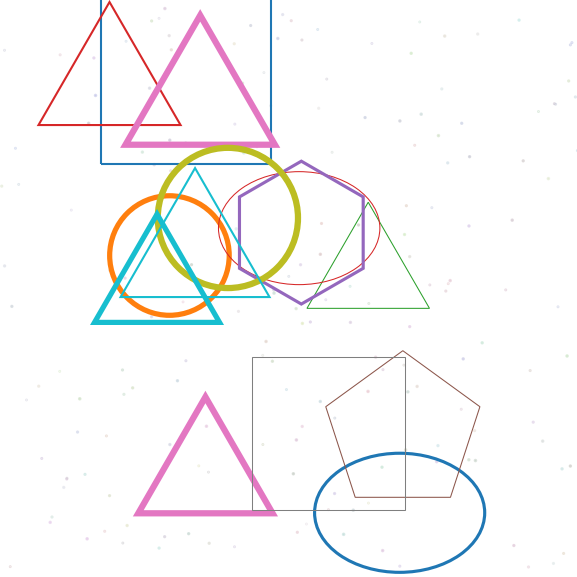[{"shape": "oval", "thickness": 1.5, "radius": 0.74, "center": [0.692, 0.111]}, {"shape": "square", "thickness": 1, "radius": 0.74, "center": [0.323, 0.862]}, {"shape": "circle", "thickness": 2.5, "radius": 0.52, "center": [0.293, 0.557]}, {"shape": "triangle", "thickness": 0.5, "radius": 0.61, "center": [0.638, 0.526]}, {"shape": "triangle", "thickness": 1, "radius": 0.71, "center": [0.19, 0.854]}, {"shape": "oval", "thickness": 0.5, "radius": 0.7, "center": [0.518, 0.604]}, {"shape": "hexagon", "thickness": 1.5, "radius": 0.62, "center": [0.522, 0.596]}, {"shape": "pentagon", "thickness": 0.5, "radius": 0.7, "center": [0.698, 0.252]}, {"shape": "triangle", "thickness": 3, "radius": 0.75, "center": [0.347, 0.823]}, {"shape": "triangle", "thickness": 3, "radius": 0.67, "center": [0.356, 0.177]}, {"shape": "square", "thickness": 0.5, "radius": 0.67, "center": [0.569, 0.249]}, {"shape": "circle", "thickness": 3, "radius": 0.61, "center": [0.395, 0.622]}, {"shape": "triangle", "thickness": 2.5, "radius": 0.62, "center": [0.272, 0.503]}, {"shape": "triangle", "thickness": 1, "radius": 0.74, "center": [0.338, 0.559]}]